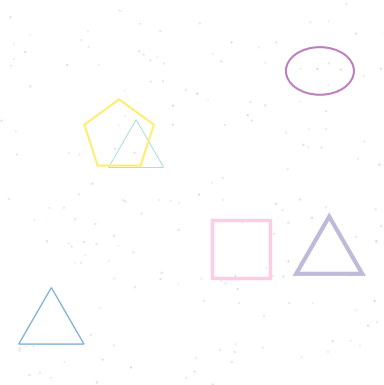[{"shape": "triangle", "thickness": 0.5, "radius": 0.41, "center": [0.354, 0.607]}, {"shape": "triangle", "thickness": 3, "radius": 0.5, "center": [0.855, 0.338]}, {"shape": "triangle", "thickness": 1, "radius": 0.49, "center": [0.133, 0.155]}, {"shape": "square", "thickness": 2.5, "radius": 0.38, "center": [0.626, 0.353]}, {"shape": "oval", "thickness": 1.5, "radius": 0.44, "center": [0.831, 0.816]}, {"shape": "pentagon", "thickness": 1.5, "radius": 0.47, "center": [0.309, 0.647]}]